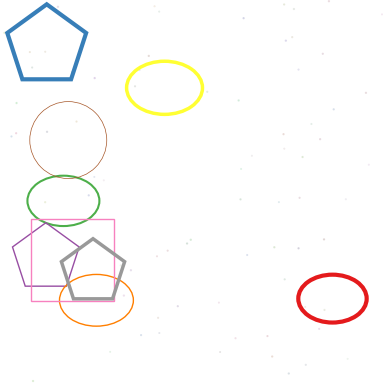[{"shape": "oval", "thickness": 3, "radius": 0.44, "center": [0.864, 0.224]}, {"shape": "pentagon", "thickness": 3, "radius": 0.54, "center": [0.121, 0.881]}, {"shape": "oval", "thickness": 1.5, "radius": 0.47, "center": [0.165, 0.478]}, {"shape": "pentagon", "thickness": 1, "radius": 0.46, "center": [0.119, 0.33]}, {"shape": "oval", "thickness": 1, "radius": 0.48, "center": [0.25, 0.22]}, {"shape": "oval", "thickness": 2.5, "radius": 0.49, "center": [0.427, 0.772]}, {"shape": "circle", "thickness": 0.5, "radius": 0.5, "center": [0.177, 0.636]}, {"shape": "square", "thickness": 1, "radius": 0.53, "center": [0.188, 0.324]}, {"shape": "pentagon", "thickness": 2.5, "radius": 0.43, "center": [0.242, 0.294]}]